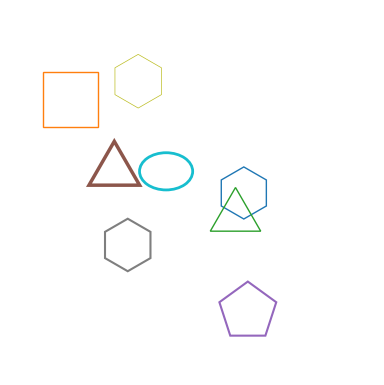[{"shape": "hexagon", "thickness": 1, "radius": 0.34, "center": [0.633, 0.499]}, {"shape": "square", "thickness": 1, "radius": 0.36, "center": [0.183, 0.742]}, {"shape": "triangle", "thickness": 1, "radius": 0.38, "center": [0.612, 0.437]}, {"shape": "pentagon", "thickness": 1.5, "radius": 0.39, "center": [0.644, 0.191]}, {"shape": "triangle", "thickness": 2.5, "radius": 0.38, "center": [0.297, 0.557]}, {"shape": "hexagon", "thickness": 1.5, "radius": 0.34, "center": [0.332, 0.364]}, {"shape": "hexagon", "thickness": 0.5, "radius": 0.35, "center": [0.359, 0.789]}, {"shape": "oval", "thickness": 2, "radius": 0.35, "center": [0.431, 0.555]}]